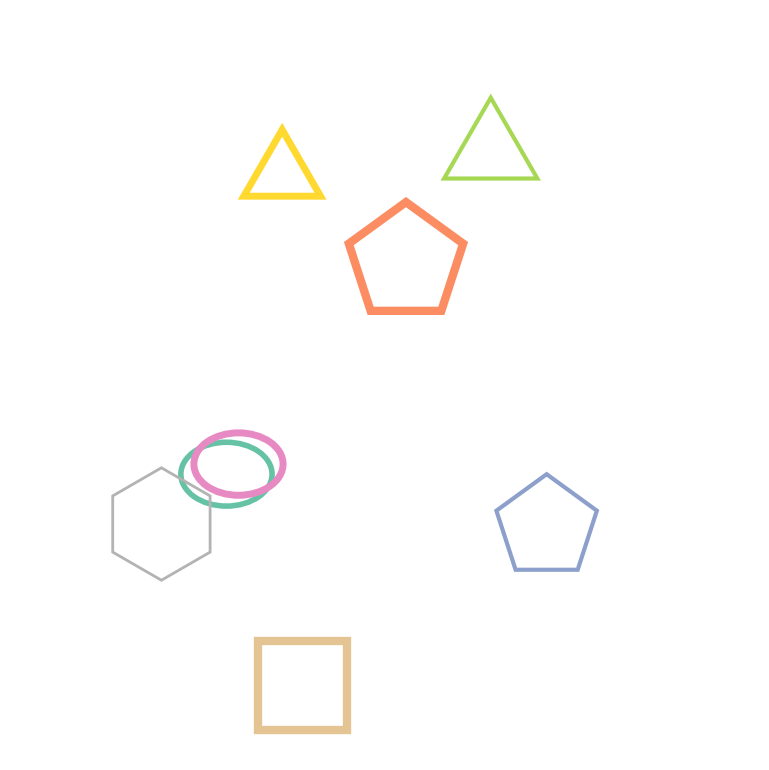[{"shape": "oval", "thickness": 2, "radius": 0.3, "center": [0.294, 0.384]}, {"shape": "pentagon", "thickness": 3, "radius": 0.39, "center": [0.527, 0.659]}, {"shape": "pentagon", "thickness": 1.5, "radius": 0.34, "center": [0.71, 0.316]}, {"shape": "oval", "thickness": 2.5, "radius": 0.29, "center": [0.31, 0.397]}, {"shape": "triangle", "thickness": 1.5, "radius": 0.35, "center": [0.637, 0.803]}, {"shape": "triangle", "thickness": 2.5, "radius": 0.29, "center": [0.366, 0.774]}, {"shape": "square", "thickness": 3, "radius": 0.29, "center": [0.392, 0.11]}, {"shape": "hexagon", "thickness": 1, "radius": 0.37, "center": [0.21, 0.319]}]